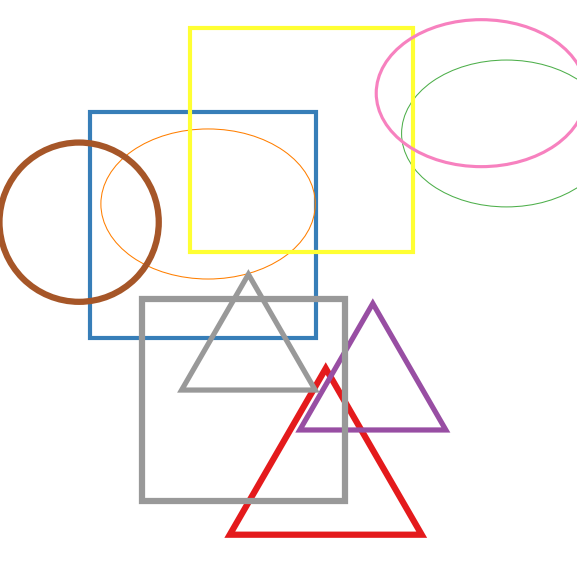[{"shape": "triangle", "thickness": 3, "radius": 0.96, "center": [0.564, 0.169]}, {"shape": "square", "thickness": 2, "radius": 0.98, "center": [0.351, 0.61]}, {"shape": "oval", "thickness": 0.5, "radius": 0.91, "center": [0.877, 0.768]}, {"shape": "triangle", "thickness": 2.5, "radius": 0.73, "center": [0.646, 0.328]}, {"shape": "oval", "thickness": 0.5, "radius": 0.93, "center": [0.36, 0.646]}, {"shape": "square", "thickness": 2, "radius": 0.97, "center": [0.522, 0.757]}, {"shape": "circle", "thickness": 3, "radius": 0.69, "center": [0.137, 0.614]}, {"shape": "oval", "thickness": 1.5, "radius": 0.91, "center": [0.833, 0.838]}, {"shape": "triangle", "thickness": 2.5, "radius": 0.67, "center": [0.43, 0.391]}, {"shape": "square", "thickness": 3, "radius": 0.88, "center": [0.422, 0.307]}]